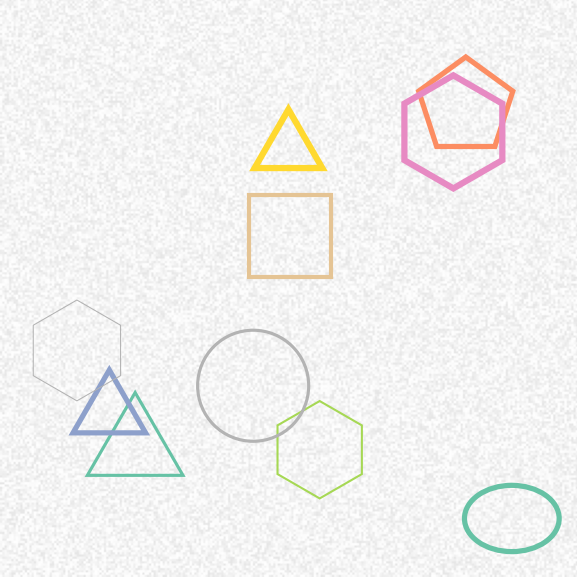[{"shape": "triangle", "thickness": 1.5, "radius": 0.48, "center": [0.234, 0.224]}, {"shape": "oval", "thickness": 2.5, "radius": 0.41, "center": [0.886, 0.101]}, {"shape": "pentagon", "thickness": 2.5, "radius": 0.43, "center": [0.806, 0.815]}, {"shape": "triangle", "thickness": 2.5, "radius": 0.36, "center": [0.189, 0.286]}, {"shape": "hexagon", "thickness": 3, "radius": 0.49, "center": [0.785, 0.771]}, {"shape": "hexagon", "thickness": 1, "radius": 0.42, "center": [0.554, 0.22]}, {"shape": "triangle", "thickness": 3, "radius": 0.34, "center": [0.499, 0.742]}, {"shape": "square", "thickness": 2, "radius": 0.35, "center": [0.503, 0.591]}, {"shape": "circle", "thickness": 1.5, "radius": 0.48, "center": [0.438, 0.331]}, {"shape": "hexagon", "thickness": 0.5, "radius": 0.44, "center": [0.133, 0.392]}]